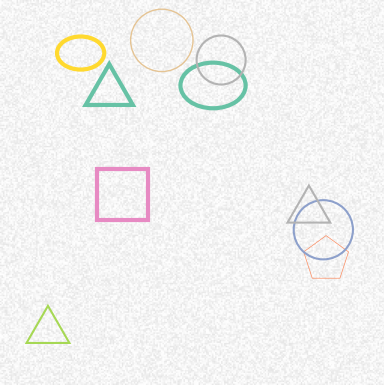[{"shape": "triangle", "thickness": 3, "radius": 0.35, "center": [0.284, 0.763]}, {"shape": "oval", "thickness": 3, "radius": 0.42, "center": [0.553, 0.778]}, {"shape": "pentagon", "thickness": 0.5, "radius": 0.31, "center": [0.847, 0.327]}, {"shape": "circle", "thickness": 1.5, "radius": 0.38, "center": [0.84, 0.403]}, {"shape": "square", "thickness": 3, "radius": 0.33, "center": [0.318, 0.496]}, {"shape": "triangle", "thickness": 1.5, "radius": 0.32, "center": [0.125, 0.141]}, {"shape": "oval", "thickness": 3, "radius": 0.31, "center": [0.209, 0.862]}, {"shape": "circle", "thickness": 1, "radius": 0.41, "center": [0.42, 0.895]}, {"shape": "triangle", "thickness": 1.5, "radius": 0.32, "center": [0.802, 0.454]}, {"shape": "circle", "thickness": 1.5, "radius": 0.32, "center": [0.574, 0.844]}]